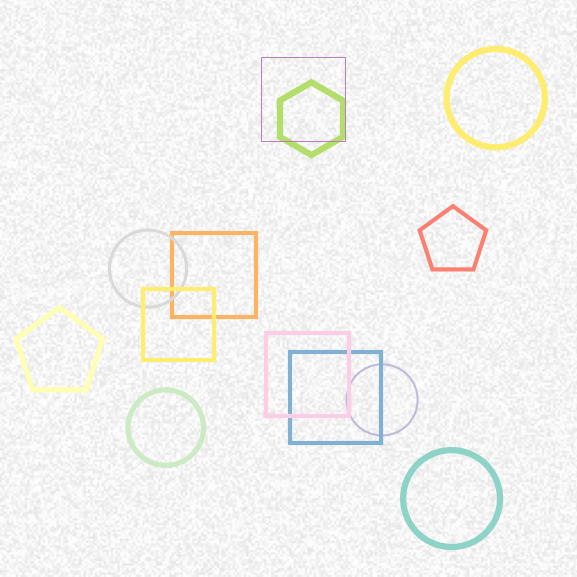[{"shape": "circle", "thickness": 3, "radius": 0.42, "center": [0.782, 0.136]}, {"shape": "pentagon", "thickness": 2.5, "radius": 0.39, "center": [0.103, 0.388]}, {"shape": "circle", "thickness": 1, "radius": 0.31, "center": [0.662, 0.307]}, {"shape": "pentagon", "thickness": 2, "radius": 0.3, "center": [0.784, 0.582]}, {"shape": "square", "thickness": 2, "radius": 0.39, "center": [0.58, 0.311]}, {"shape": "square", "thickness": 2, "radius": 0.36, "center": [0.371, 0.523]}, {"shape": "hexagon", "thickness": 3, "radius": 0.31, "center": [0.539, 0.794]}, {"shape": "square", "thickness": 2, "radius": 0.36, "center": [0.532, 0.351]}, {"shape": "circle", "thickness": 1.5, "radius": 0.33, "center": [0.256, 0.534]}, {"shape": "square", "thickness": 0.5, "radius": 0.37, "center": [0.525, 0.827]}, {"shape": "circle", "thickness": 2.5, "radius": 0.33, "center": [0.287, 0.259]}, {"shape": "circle", "thickness": 3, "radius": 0.43, "center": [0.858, 0.829]}, {"shape": "square", "thickness": 2, "radius": 0.31, "center": [0.309, 0.437]}]